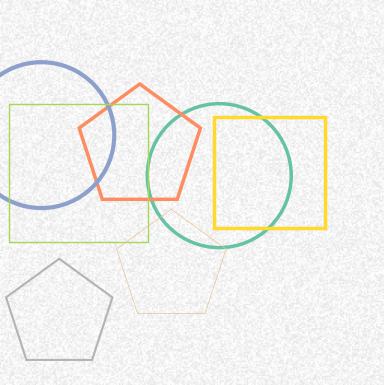[{"shape": "circle", "thickness": 2.5, "radius": 0.93, "center": [0.57, 0.544]}, {"shape": "pentagon", "thickness": 2.5, "radius": 0.83, "center": [0.363, 0.616]}, {"shape": "circle", "thickness": 3, "radius": 0.95, "center": [0.107, 0.649]}, {"shape": "square", "thickness": 1, "radius": 0.9, "center": [0.204, 0.55]}, {"shape": "square", "thickness": 2.5, "radius": 0.72, "center": [0.7, 0.552]}, {"shape": "pentagon", "thickness": 0.5, "radius": 0.75, "center": [0.445, 0.307]}, {"shape": "pentagon", "thickness": 1.5, "radius": 0.73, "center": [0.154, 0.183]}]